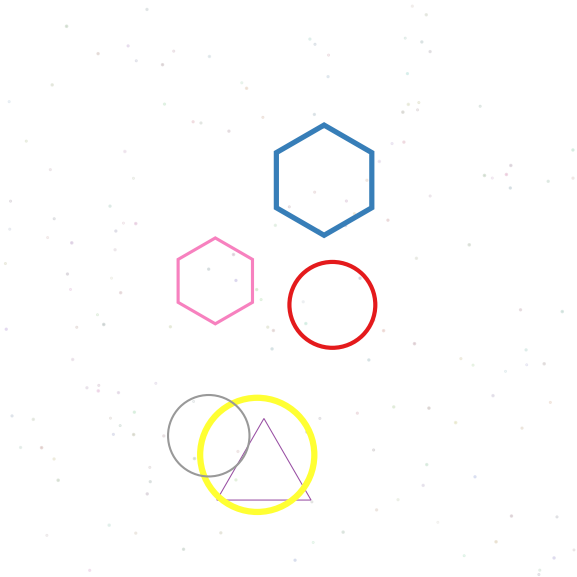[{"shape": "circle", "thickness": 2, "radius": 0.37, "center": [0.576, 0.471]}, {"shape": "hexagon", "thickness": 2.5, "radius": 0.48, "center": [0.561, 0.687]}, {"shape": "triangle", "thickness": 0.5, "radius": 0.47, "center": [0.457, 0.18]}, {"shape": "circle", "thickness": 3, "radius": 0.49, "center": [0.445, 0.211]}, {"shape": "hexagon", "thickness": 1.5, "radius": 0.37, "center": [0.373, 0.513]}, {"shape": "circle", "thickness": 1, "radius": 0.35, "center": [0.361, 0.245]}]